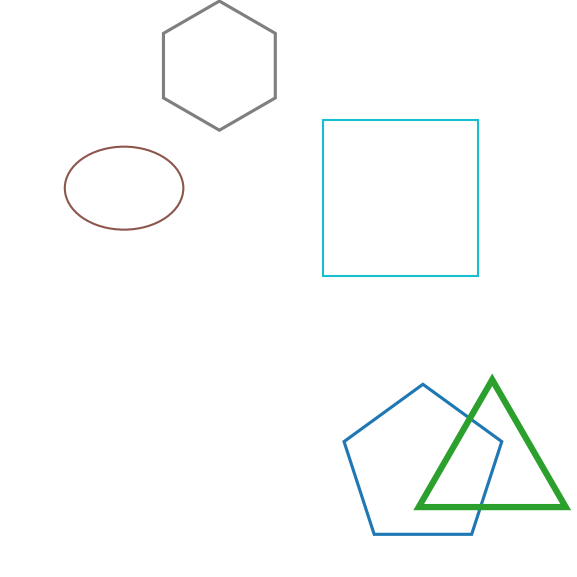[{"shape": "pentagon", "thickness": 1.5, "radius": 0.72, "center": [0.732, 0.19]}, {"shape": "triangle", "thickness": 3, "radius": 0.73, "center": [0.852, 0.195]}, {"shape": "oval", "thickness": 1, "radius": 0.51, "center": [0.215, 0.673]}, {"shape": "hexagon", "thickness": 1.5, "radius": 0.56, "center": [0.38, 0.885]}, {"shape": "square", "thickness": 1, "radius": 0.67, "center": [0.693, 0.656]}]